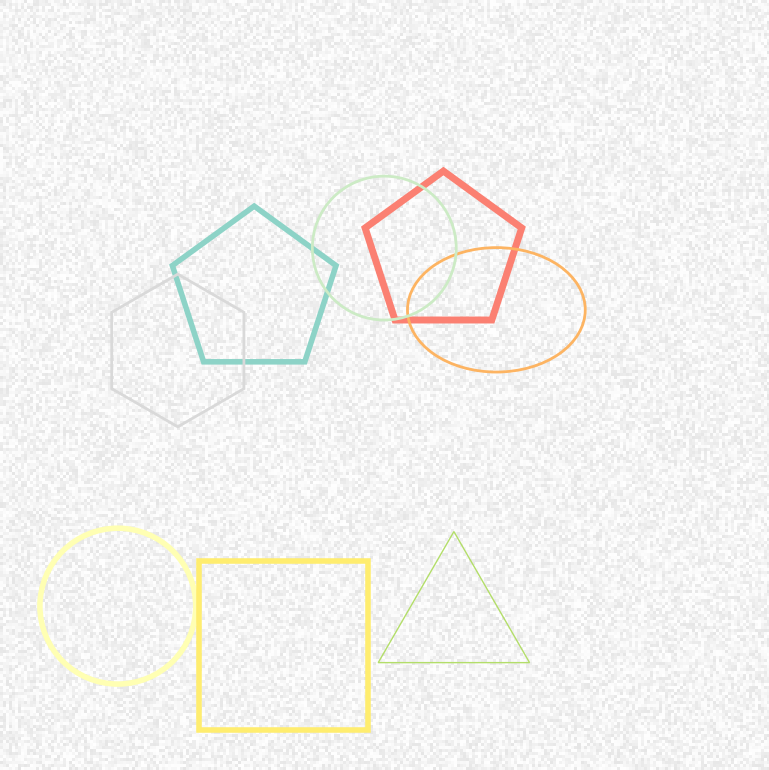[{"shape": "pentagon", "thickness": 2, "radius": 0.56, "center": [0.33, 0.621]}, {"shape": "circle", "thickness": 2, "radius": 0.51, "center": [0.153, 0.213]}, {"shape": "pentagon", "thickness": 2.5, "radius": 0.53, "center": [0.576, 0.671]}, {"shape": "oval", "thickness": 1, "radius": 0.58, "center": [0.645, 0.598]}, {"shape": "triangle", "thickness": 0.5, "radius": 0.57, "center": [0.589, 0.196]}, {"shape": "hexagon", "thickness": 1, "radius": 0.5, "center": [0.231, 0.545]}, {"shape": "circle", "thickness": 1, "radius": 0.47, "center": [0.499, 0.678]}, {"shape": "square", "thickness": 2, "radius": 0.55, "center": [0.368, 0.162]}]